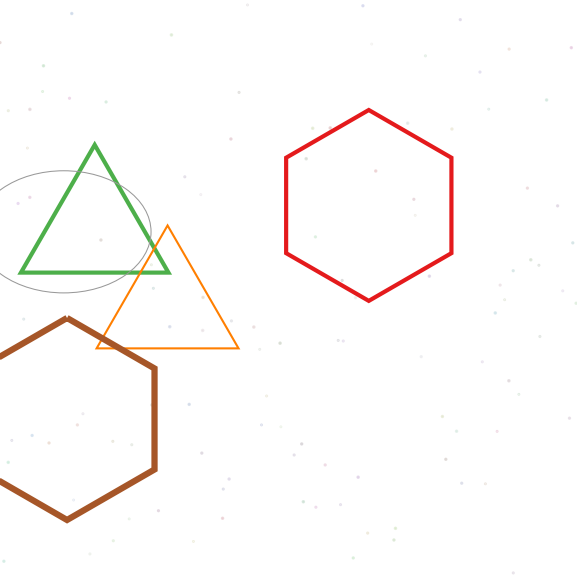[{"shape": "hexagon", "thickness": 2, "radius": 0.83, "center": [0.639, 0.643]}, {"shape": "triangle", "thickness": 2, "radius": 0.74, "center": [0.164, 0.601]}, {"shape": "triangle", "thickness": 1, "radius": 0.71, "center": [0.29, 0.467]}, {"shape": "hexagon", "thickness": 3, "radius": 0.87, "center": [0.116, 0.274]}, {"shape": "oval", "thickness": 0.5, "radius": 0.76, "center": [0.11, 0.598]}]